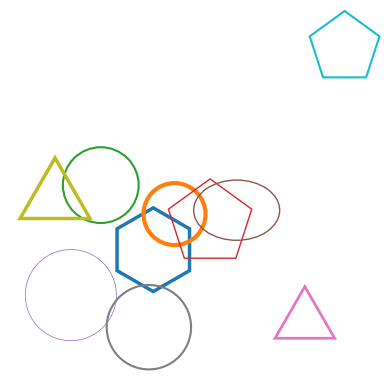[{"shape": "hexagon", "thickness": 2.5, "radius": 0.54, "center": [0.398, 0.351]}, {"shape": "circle", "thickness": 3, "radius": 0.4, "center": [0.453, 0.444]}, {"shape": "circle", "thickness": 1.5, "radius": 0.49, "center": [0.262, 0.519]}, {"shape": "pentagon", "thickness": 1, "radius": 0.57, "center": [0.546, 0.421]}, {"shape": "circle", "thickness": 0.5, "radius": 0.59, "center": [0.184, 0.233]}, {"shape": "oval", "thickness": 1, "radius": 0.56, "center": [0.615, 0.454]}, {"shape": "triangle", "thickness": 2, "radius": 0.45, "center": [0.792, 0.166]}, {"shape": "circle", "thickness": 1.5, "radius": 0.55, "center": [0.387, 0.15]}, {"shape": "triangle", "thickness": 2.5, "radius": 0.52, "center": [0.143, 0.485]}, {"shape": "pentagon", "thickness": 1.5, "radius": 0.48, "center": [0.895, 0.876]}]